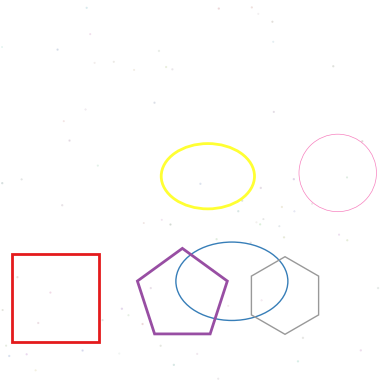[{"shape": "square", "thickness": 2, "radius": 0.57, "center": [0.145, 0.226]}, {"shape": "oval", "thickness": 1, "radius": 0.73, "center": [0.602, 0.269]}, {"shape": "pentagon", "thickness": 2, "radius": 0.61, "center": [0.474, 0.232]}, {"shape": "oval", "thickness": 2, "radius": 0.61, "center": [0.54, 0.542]}, {"shape": "circle", "thickness": 0.5, "radius": 0.5, "center": [0.877, 0.551]}, {"shape": "hexagon", "thickness": 1, "radius": 0.5, "center": [0.74, 0.232]}]